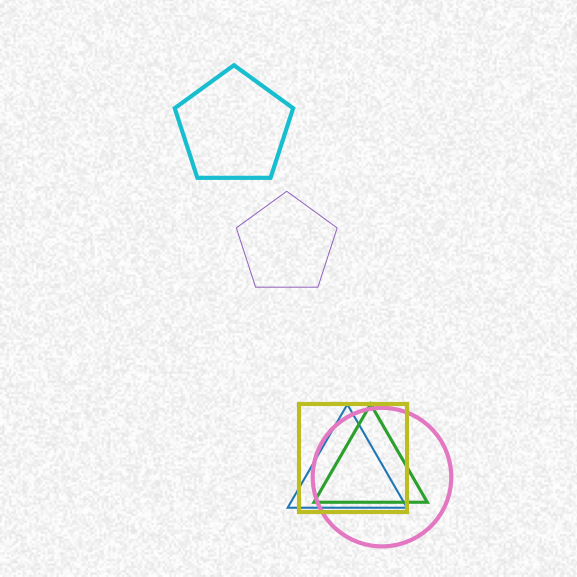[{"shape": "triangle", "thickness": 1, "radius": 0.6, "center": [0.601, 0.18]}, {"shape": "triangle", "thickness": 1.5, "radius": 0.57, "center": [0.642, 0.186]}, {"shape": "pentagon", "thickness": 0.5, "radius": 0.46, "center": [0.497, 0.576]}, {"shape": "circle", "thickness": 2, "radius": 0.6, "center": [0.661, 0.173]}, {"shape": "square", "thickness": 2, "radius": 0.47, "center": [0.611, 0.205]}, {"shape": "pentagon", "thickness": 2, "radius": 0.54, "center": [0.405, 0.778]}]